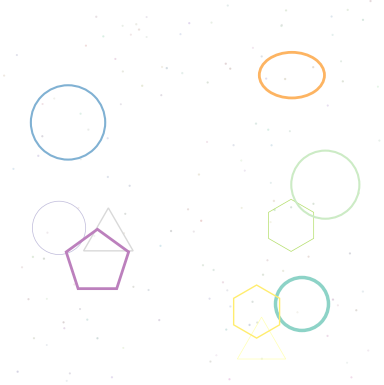[{"shape": "circle", "thickness": 2.5, "radius": 0.34, "center": [0.784, 0.21]}, {"shape": "triangle", "thickness": 0.5, "radius": 0.36, "center": [0.679, 0.104]}, {"shape": "circle", "thickness": 0.5, "radius": 0.35, "center": [0.153, 0.408]}, {"shape": "circle", "thickness": 1.5, "radius": 0.48, "center": [0.177, 0.682]}, {"shape": "oval", "thickness": 2, "radius": 0.42, "center": [0.758, 0.805]}, {"shape": "hexagon", "thickness": 0.5, "radius": 0.34, "center": [0.756, 0.415]}, {"shape": "triangle", "thickness": 1, "radius": 0.37, "center": [0.281, 0.386]}, {"shape": "pentagon", "thickness": 2, "radius": 0.43, "center": [0.253, 0.319]}, {"shape": "circle", "thickness": 1.5, "radius": 0.44, "center": [0.845, 0.52]}, {"shape": "hexagon", "thickness": 1, "radius": 0.34, "center": [0.667, 0.191]}]